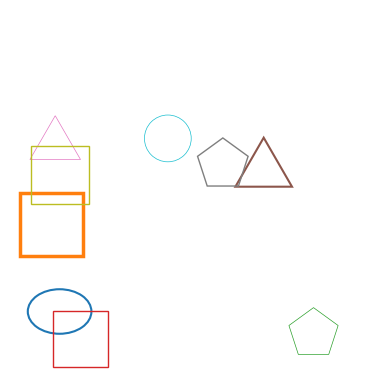[{"shape": "oval", "thickness": 1.5, "radius": 0.41, "center": [0.155, 0.191]}, {"shape": "square", "thickness": 2.5, "radius": 0.41, "center": [0.133, 0.416]}, {"shape": "pentagon", "thickness": 0.5, "radius": 0.34, "center": [0.814, 0.134]}, {"shape": "square", "thickness": 1, "radius": 0.36, "center": [0.21, 0.12]}, {"shape": "triangle", "thickness": 1.5, "radius": 0.42, "center": [0.685, 0.558]}, {"shape": "triangle", "thickness": 0.5, "radius": 0.38, "center": [0.143, 0.624]}, {"shape": "pentagon", "thickness": 1, "radius": 0.35, "center": [0.579, 0.573]}, {"shape": "square", "thickness": 1, "radius": 0.38, "center": [0.155, 0.546]}, {"shape": "circle", "thickness": 0.5, "radius": 0.3, "center": [0.436, 0.64]}]